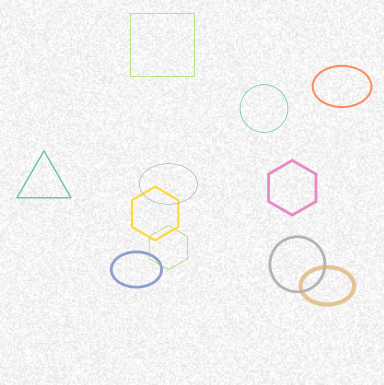[{"shape": "triangle", "thickness": 1, "radius": 0.41, "center": [0.114, 0.527]}, {"shape": "circle", "thickness": 0.5, "radius": 0.31, "center": [0.686, 0.718]}, {"shape": "oval", "thickness": 1.5, "radius": 0.38, "center": [0.888, 0.775]}, {"shape": "oval", "thickness": 2, "radius": 0.33, "center": [0.354, 0.3]}, {"shape": "hexagon", "thickness": 2, "radius": 0.36, "center": [0.759, 0.512]}, {"shape": "hexagon", "thickness": 0.5, "radius": 0.29, "center": [0.437, 0.357]}, {"shape": "square", "thickness": 0.5, "radius": 0.41, "center": [0.421, 0.884]}, {"shape": "hexagon", "thickness": 1.5, "radius": 0.35, "center": [0.403, 0.445]}, {"shape": "oval", "thickness": 3, "radius": 0.35, "center": [0.85, 0.257]}, {"shape": "oval", "thickness": 0.5, "radius": 0.38, "center": [0.437, 0.522]}, {"shape": "circle", "thickness": 2, "radius": 0.36, "center": [0.772, 0.314]}]